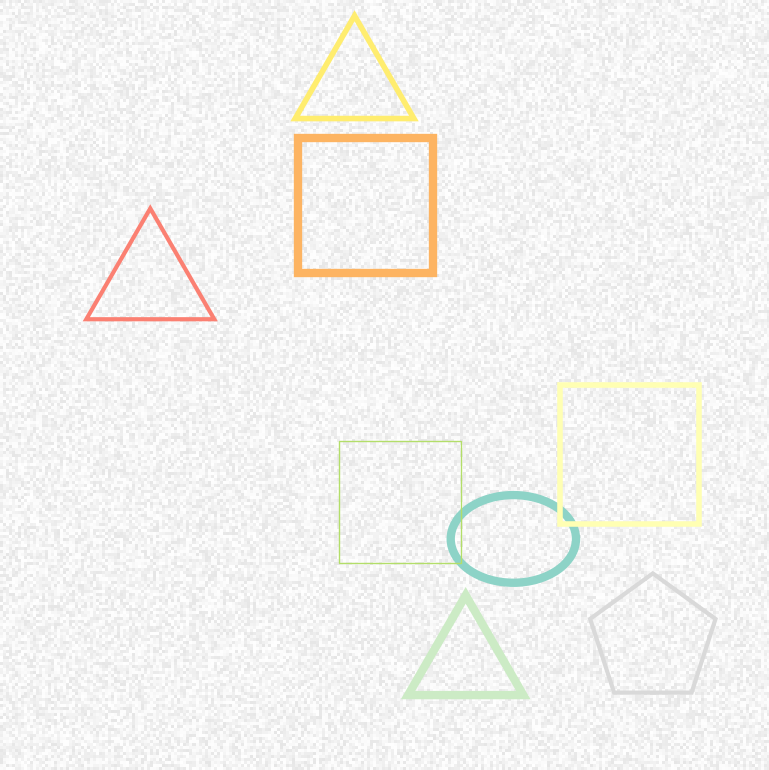[{"shape": "oval", "thickness": 3, "radius": 0.41, "center": [0.667, 0.3]}, {"shape": "square", "thickness": 2, "radius": 0.45, "center": [0.818, 0.41]}, {"shape": "triangle", "thickness": 1.5, "radius": 0.48, "center": [0.195, 0.633]}, {"shape": "square", "thickness": 3, "radius": 0.44, "center": [0.475, 0.733]}, {"shape": "square", "thickness": 0.5, "radius": 0.4, "center": [0.519, 0.348]}, {"shape": "pentagon", "thickness": 1.5, "radius": 0.43, "center": [0.848, 0.17]}, {"shape": "triangle", "thickness": 3, "radius": 0.43, "center": [0.605, 0.141]}, {"shape": "triangle", "thickness": 2, "radius": 0.45, "center": [0.46, 0.891]}]